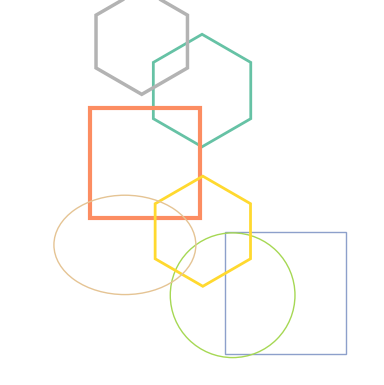[{"shape": "hexagon", "thickness": 2, "radius": 0.73, "center": [0.525, 0.765]}, {"shape": "square", "thickness": 3, "radius": 0.71, "center": [0.377, 0.576]}, {"shape": "square", "thickness": 1, "radius": 0.79, "center": [0.741, 0.239]}, {"shape": "circle", "thickness": 1, "radius": 0.81, "center": [0.604, 0.233]}, {"shape": "hexagon", "thickness": 2, "radius": 0.72, "center": [0.527, 0.399]}, {"shape": "oval", "thickness": 1, "radius": 0.92, "center": [0.324, 0.364]}, {"shape": "hexagon", "thickness": 2.5, "radius": 0.69, "center": [0.368, 0.892]}]